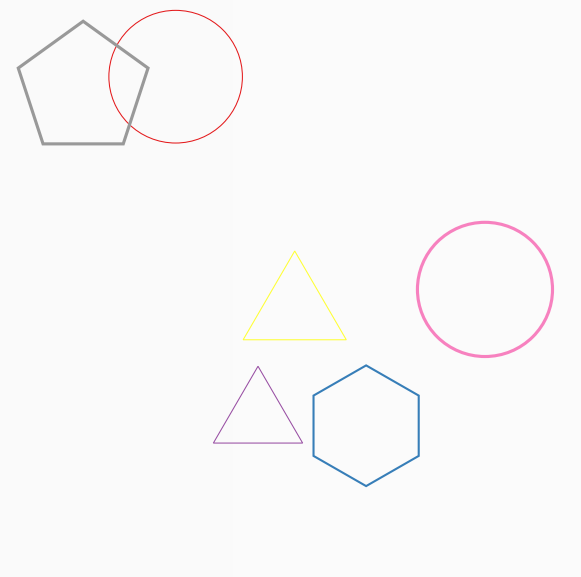[{"shape": "circle", "thickness": 0.5, "radius": 0.57, "center": [0.302, 0.866]}, {"shape": "hexagon", "thickness": 1, "radius": 0.52, "center": [0.63, 0.262]}, {"shape": "triangle", "thickness": 0.5, "radius": 0.44, "center": [0.444, 0.276]}, {"shape": "triangle", "thickness": 0.5, "radius": 0.51, "center": [0.507, 0.462]}, {"shape": "circle", "thickness": 1.5, "radius": 0.58, "center": [0.834, 0.498]}, {"shape": "pentagon", "thickness": 1.5, "radius": 0.59, "center": [0.143, 0.845]}]